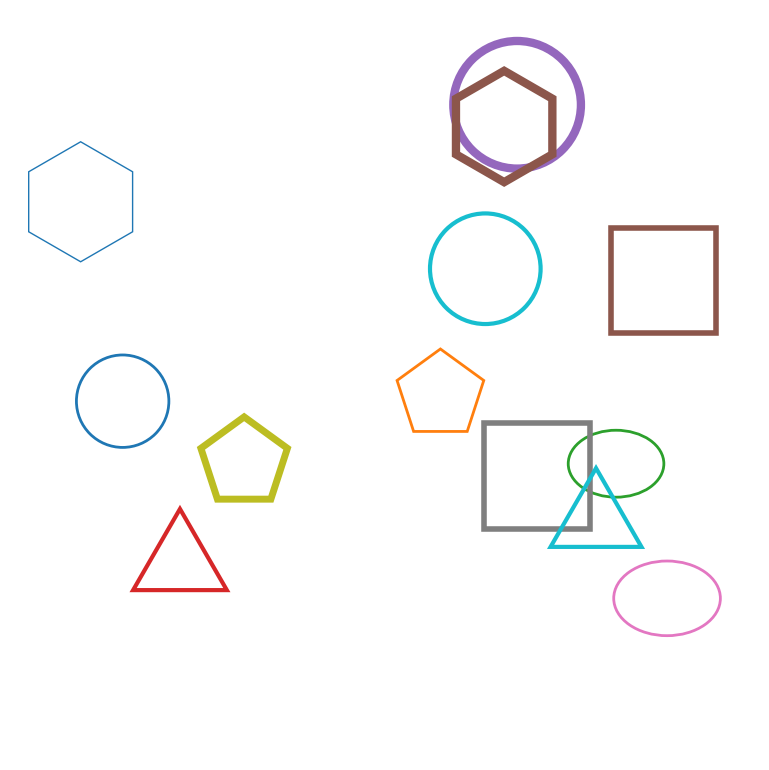[{"shape": "circle", "thickness": 1, "radius": 0.3, "center": [0.159, 0.479]}, {"shape": "hexagon", "thickness": 0.5, "radius": 0.39, "center": [0.105, 0.738]}, {"shape": "pentagon", "thickness": 1, "radius": 0.3, "center": [0.572, 0.488]}, {"shape": "oval", "thickness": 1, "radius": 0.31, "center": [0.8, 0.398]}, {"shape": "triangle", "thickness": 1.5, "radius": 0.35, "center": [0.234, 0.269]}, {"shape": "circle", "thickness": 3, "radius": 0.41, "center": [0.672, 0.864]}, {"shape": "hexagon", "thickness": 3, "radius": 0.36, "center": [0.655, 0.836]}, {"shape": "square", "thickness": 2, "radius": 0.34, "center": [0.861, 0.636]}, {"shape": "oval", "thickness": 1, "radius": 0.35, "center": [0.866, 0.223]}, {"shape": "square", "thickness": 2, "radius": 0.34, "center": [0.697, 0.381]}, {"shape": "pentagon", "thickness": 2.5, "radius": 0.3, "center": [0.317, 0.4]}, {"shape": "circle", "thickness": 1.5, "radius": 0.36, "center": [0.63, 0.651]}, {"shape": "triangle", "thickness": 1.5, "radius": 0.34, "center": [0.774, 0.324]}]